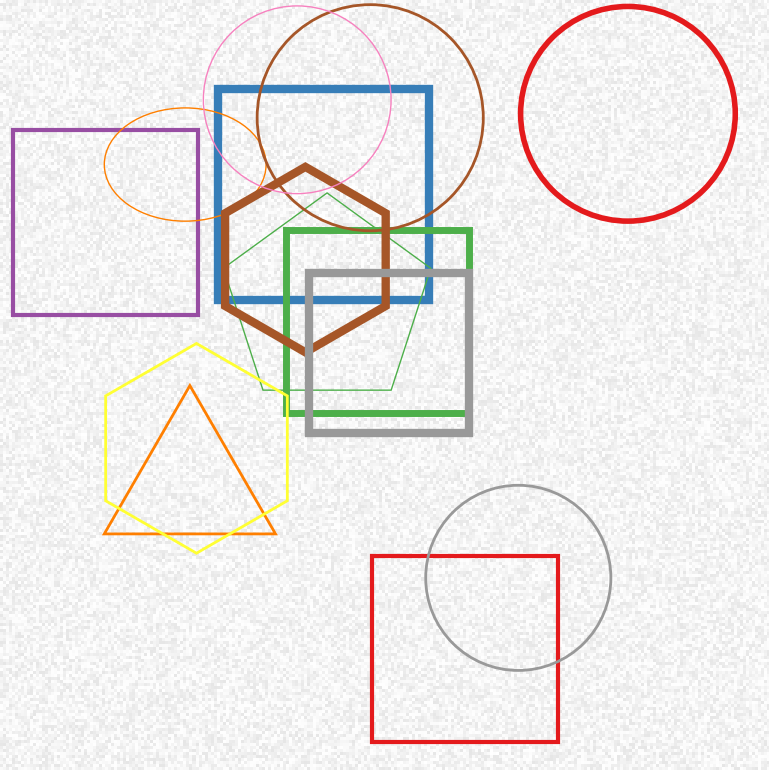[{"shape": "square", "thickness": 1.5, "radius": 0.6, "center": [0.604, 0.157]}, {"shape": "circle", "thickness": 2, "radius": 0.7, "center": [0.816, 0.852]}, {"shape": "square", "thickness": 3, "radius": 0.68, "center": [0.42, 0.748]}, {"shape": "square", "thickness": 2.5, "radius": 0.59, "center": [0.49, 0.583]}, {"shape": "pentagon", "thickness": 0.5, "radius": 0.71, "center": [0.425, 0.608]}, {"shape": "square", "thickness": 1.5, "radius": 0.6, "center": [0.137, 0.711]}, {"shape": "oval", "thickness": 0.5, "radius": 0.53, "center": [0.241, 0.786]}, {"shape": "triangle", "thickness": 1, "radius": 0.64, "center": [0.247, 0.371]}, {"shape": "hexagon", "thickness": 1, "radius": 0.68, "center": [0.255, 0.418]}, {"shape": "circle", "thickness": 1, "radius": 0.73, "center": [0.481, 0.847]}, {"shape": "hexagon", "thickness": 3, "radius": 0.6, "center": [0.397, 0.663]}, {"shape": "circle", "thickness": 0.5, "radius": 0.61, "center": [0.386, 0.87]}, {"shape": "square", "thickness": 3, "radius": 0.52, "center": [0.505, 0.542]}, {"shape": "circle", "thickness": 1, "radius": 0.6, "center": [0.673, 0.25]}]